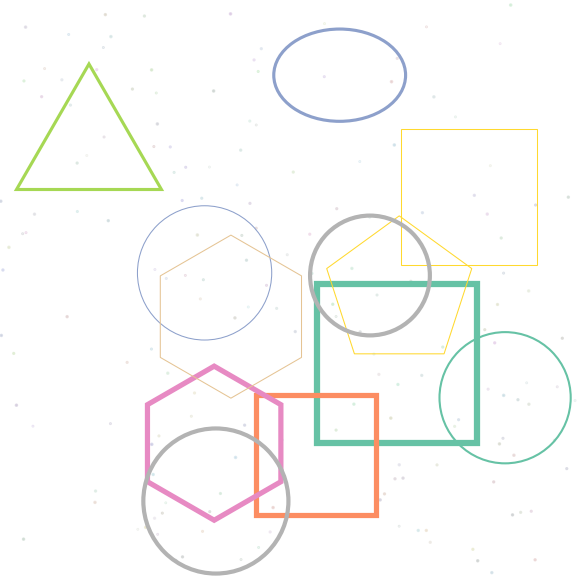[{"shape": "square", "thickness": 3, "radius": 0.69, "center": [0.687, 0.37]}, {"shape": "circle", "thickness": 1, "radius": 0.57, "center": [0.875, 0.31]}, {"shape": "square", "thickness": 2.5, "radius": 0.52, "center": [0.547, 0.211]}, {"shape": "circle", "thickness": 0.5, "radius": 0.58, "center": [0.354, 0.527]}, {"shape": "oval", "thickness": 1.5, "radius": 0.57, "center": [0.588, 0.869]}, {"shape": "hexagon", "thickness": 2.5, "radius": 0.67, "center": [0.371, 0.232]}, {"shape": "triangle", "thickness": 1.5, "radius": 0.72, "center": [0.154, 0.743]}, {"shape": "pentagon", "thickness": 0.5, "radius": 0.66, "center": [0.691, 0.493]}, {"shape": "square", "thickness": 0.5, "radius": 0.59, "center": [0.811, 0.658]}, {"shape": "hexagon", "thickness": 0.5, "radius": 0.71, "center": [0.4, 0.451]}, {"shape": "circle", "thickness": 2, "radius": 0.63, "center": [0.374, 0.132]}, {"shape": "circle", "thickness": 2, "radius": 0.52, "center": [0.641, 0.522]}]